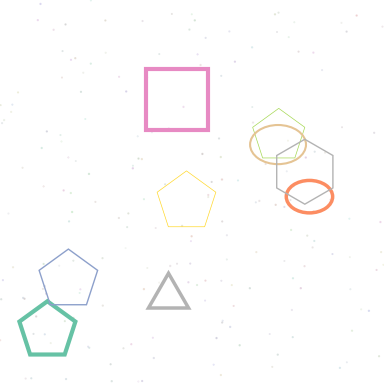[{"shape": "pentagon", "thickness": 3, "radius": 0.38, "center": [0.123, 0.141]}, {"shape": "oval", "thickness": 2.5, "radius": 0.3, "center": [0.804, 0.489]}, {"shape": "pentagon", "thickness": 1, "radius": 0.4, "center": [0.178, 0.273]}, {"shape": "square", "thickness": 3, "radius": 0.4, "center": [0.46, 0.741]}, {"shape": "pentagon", "thickness": 0.5, "radius": 0.36, "center": [0.724, 0.647]}, {"shape": "pentagon", "thickness": 0.5, "radius": 0.4, "center": [0.484, 0.476]}, {"shape": "oval", "thickness": 1.5, "radius": 0.36, "center": [0.722, 0.624]}, {"shape": "triangle", "thickness": 2.5, "radius": 0.3, "center": [0.438, 0.23]}, {"shape": "hexagon", "thickness": 1, "radius": 0.42, "center": [0.792, 0.554]}]